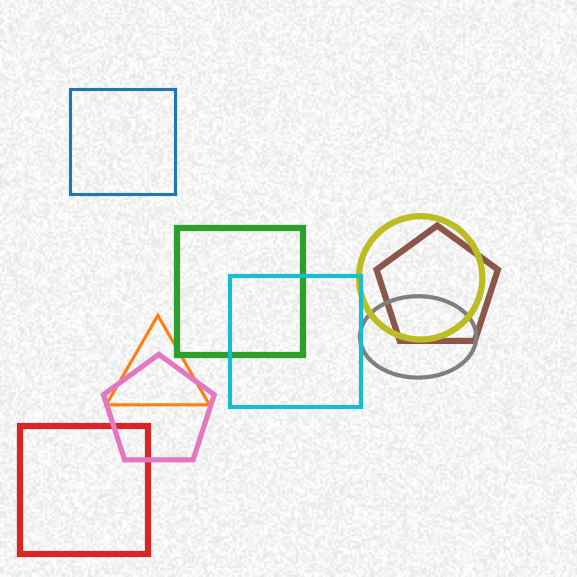[{"shape": "square", "thickness": 1.5, "radius": 0.45, "center": [0.212, 0.754]}, {"shape": "triangle", "thickness": 1.5, "radius": 0.52, "center": [0.273, 0.35]}, {"shape": "square", "thickness": 3, "radius": 0.55, "center": [0.415, 0.495]}, {"shape": "square", "thickness": 3, "radius": 0.55, "center": [0.145, 0.15]}, {"shape": "pentagon", "thickness": 3, "radius": 0.55, "center": [0.757, 0.498]}, {"shape": "pentagon", "thickness": 2.5, "radius": 0.5, "center": [0.275, 0.285]}, {"shape": "oval", "thickness": 2, "radius": 0.5, "center": [0.724, 0.416]}, {"shape": "circle", "thickness": 3, "radius": 0.53, "center": [0.728, 0.518]}, {"shape": "square", "thickness": 2, "radius": 0.57, "center": [0.511, 0.408]}]